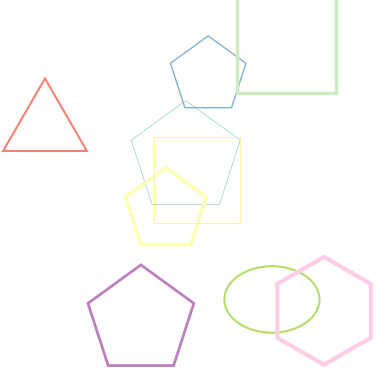[{"shape": "pentagon", "thickness": 0.5, "radius": 0.74, "center": [0.482, 0.59]}, {"shape": "pentagon", "thickness": 2.5, "radius": 0.55, "center": [0.431, 0.454]}, {"shape": "triangle", "thickness": 1.5, "radius": 0.63, "center": [0.117, 0.671]}, {"shape": "pentagon", "thickness": 1, "radius": 0.52, "center": [0.541, 0.804]}, {"shape": "oval", "thickness": 1.5, "radius": 0.62, "center": [0.706, 0.222]}, {"shape": "hexagon", "thickness": 3, "radius": 0.7, "center": [0.842, 0.193]}, {"shape": "pentagon", "thickness": 2, "radius": 0.72, "center": [0.366, 0.167]}, {"shape": "square", "thickness": 2.5, "radius": 0.64, "center": [0.744, 0.887]}, {"shape": "square", "thickness": 0.5, "radius": 0.56, "center": [0.512, 0.532]}]